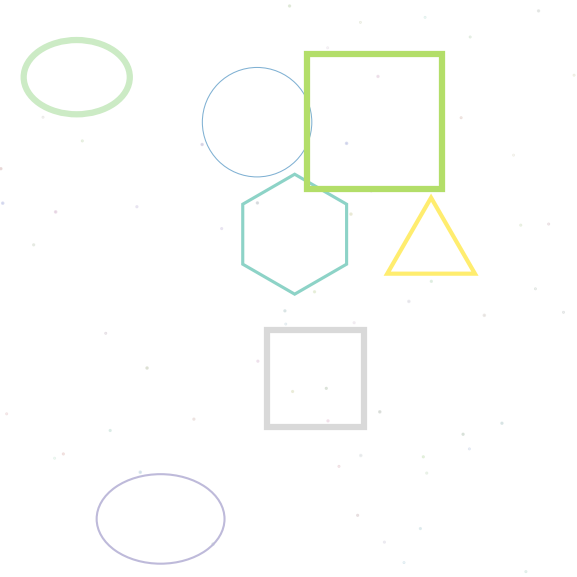[{"shape": "hexagon", "thickness": 1.5, "radius": 0.52, "center": [0.51, 0.594]}, {"shape": "oval", "thickness": 1, "radius": 0.55, "center": [0.278, 0.101]}, {"shape": "circle", "thickness": 0.5, "radius": 0.47, "center": [0.445, 0.788]}, {"shape": "square", "thickness": 3, "radius": 0.58, "center": [0.649, 0.789]}, {"shape": "square", "thickness": 3, "radius": 0.42, "center": [0.546, 0.344]}, {"shape": "oval", "thickness": 3, "radius": 0.46, "center": [0.133, 0.866]}, {"shape": "triangle", "thickness": 2, "radius": 0.44, "center": [0.746, 0.569]}]